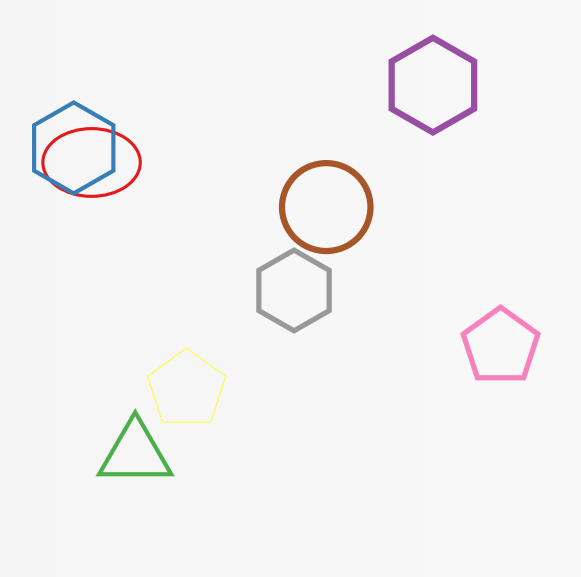[{"shape": "oval", "thickness": 1.5, "radius": 0.42, "center": [0.158, 0.718]}, {"shape": "hexagon", "thickness": 2, "radius": 0.39, "center": [0.127, 0.743]}, {"shape": "triangle", "thickness": 2, "radius": 0.36, "center": [0.233, 0.214]}, {"shape": "hexagon", "thickness": 3, "radius": 0.41, "center": [0.745, 0.852]}, {"shape": "pentagon", "thickness": 0.5, "radius": 0.35, "center": [0.321, 0.326]}, {"shape": "circle", "thickness": 3, "radius": 0.38, "center": [0.561, 0.641]}, {"shape": "pentagon", "thickness": 2.5, "radius": 0.34, "center": [0.861, 0.4]}, {"shape": "hexagon", "thickness": 2.5, "radius": 0.35, "center": [0.506, 0.496]}]